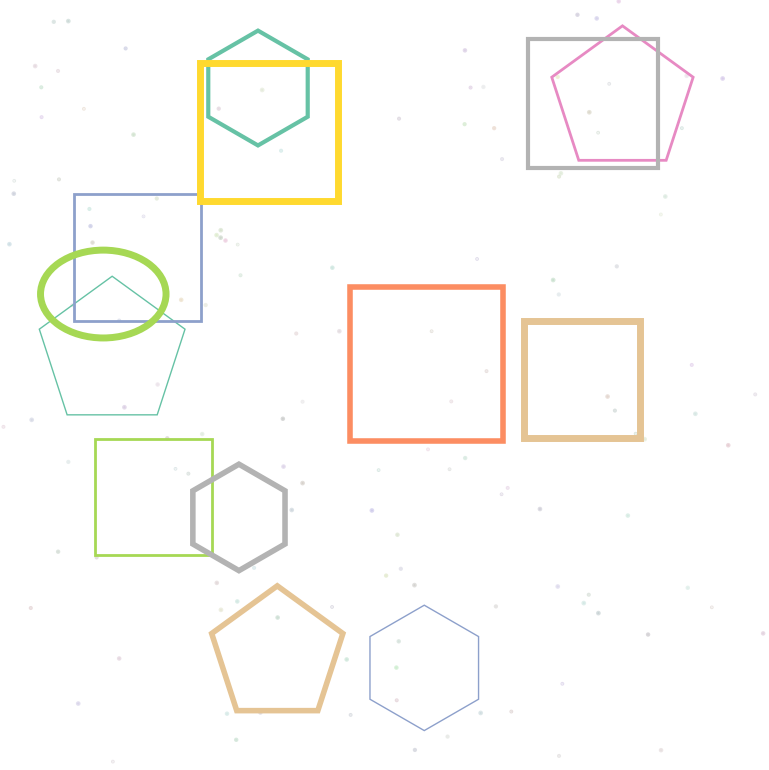[{"shape": "hexagon", "thickness": 1.5, "radius": 0.37, "center": [0.335, 0.886]}, {"shape": "pentagon", "thickness": 0.5, "radius": 0.5, "center": [0.146, 0.542]}, {"shape": "square", "thickness": 2, "radius": 0.5, "center": [0.554, 0.527]}, {"shape": "hexagon", "thickness": 0.5, "radius": 0.41, "center": [0.551, 0.133]}, {"shape": "square", "thickness": 1, "radius": 0.41, "center": [0.178, 0.666]}, {"shape": "pentagon", "thickness": 1, "radius": 0.48, "center": [0.808, 0.87]}, {"shape": "square", "thickness": 1, "radius": 0.38, "center": [0.199, 0.355]}, {"shape": "oval", "thickness": 2.5, "radius": 0.41, "center": [0.134, 0.618]}, {"shape": "square", "thickness": 2.5, "radius": 0.45, "center": [0.349, 0.828]}, {"shape": "square", "thickness": 2.5, "radius": 0.38, "center": [0.756, 0.507]}, {"shape": "pentagon", "thickness": 2, "radius": 0.45, "center": [0.36, 0.15]}, {"shape": "square", "thickness": 1.5, "radius": 0.42, "center": [0.77, 0.866]}, {"shape": "hexagon", "thickness": 2, "radius": 0.35, "center": [0.31, 0.328]}]